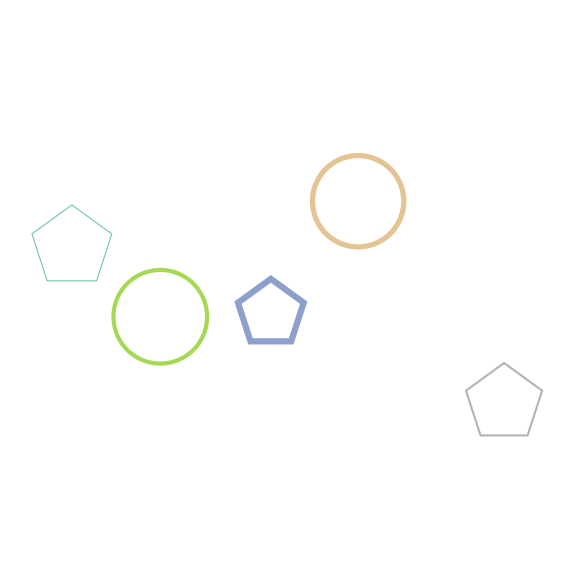[{"shape": "pentagon", "thickness": 0.5, "radius": 0.36, "center": [0.124, 0.572]}, {"shape": "pentagon", "thickness": 3, "radius": 0.3, "center": [0.469, 0.456]}, {"shape": "circle", "thickness": 2, "radius": 0.41, "center": [0.278, 0.451]}, {"shape": "circle", "thickness": 2.5, "radius": 0.4, "center": [0.62, 0.651]}, {"shape": "pentagon", "thickness": 1, "radius": 0.35, "center": [0.873, 0.301]}]